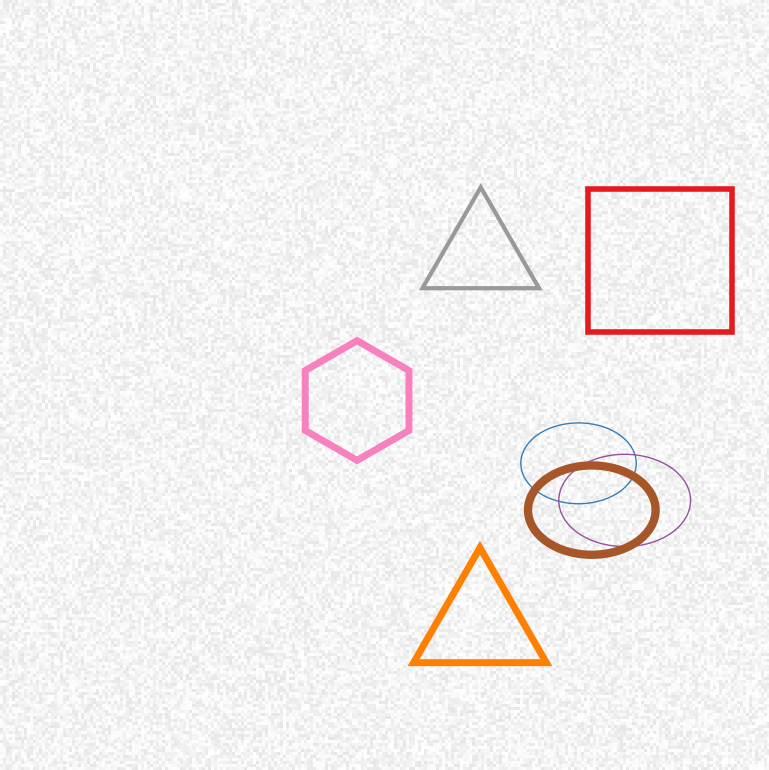[{"shape": "square", "thickness": 2, "radius": 0.47, "center": [0.857, 0.662]}, {"shape": "oval", "thickness": 0.5, "radius": 0.37, "center": [0.751, 0.398]}, {"shape": "oval", "thickness": 0.5, "radius": 0.43, "center": [0.811, 0.35]}, {"shape": "triangle", "thickness": 2.5, "radius": 0.5, "center": [0.623, 0.189]}, {"shape": "oval", "thickness": 3, "radius": 0.41, "center": [0.769, 0.338]}, {"shape": "hexagon", "thickness": 2.5, "radius": 0.39, "center": [0.464, 0.48]}, {"shape": "triangle", "thickness": 1.5, "radius": 0.44, "center": [0.624, 0.669]}]